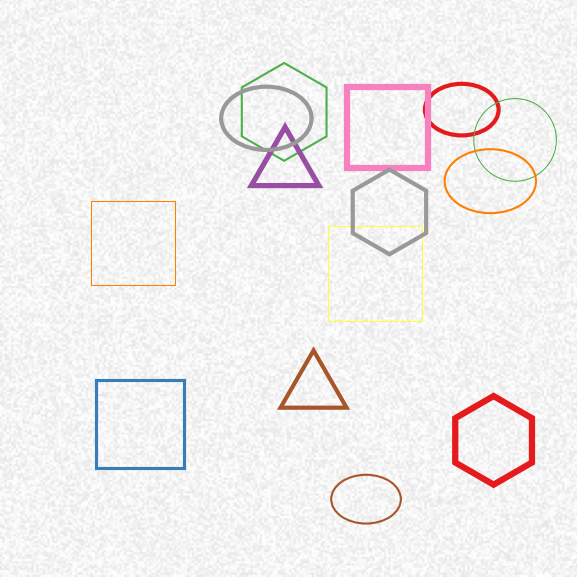[{"shape": "hexagon", "thickness": 3, "radius": 0.38, "center": [0.855, 0.237]}, {"shape": "oval", "thickness": 2, "radius": 0.32, "center": [0.8, 0.809]}, {"shape": "square", "thickness": 1.5, "radius": 0.38, "center": [0.242, 0.264]}, {"shape": "circle", "thickness": 0.5, "radius": 0.36, "center": [0.892, 0.757]}, {"shape": "hexagon", "thickness": 1, "radius": 0.42, "center": [0.492, 0.805]}, {"shape": "triangle", "thickness": 2.5, "radius": 0.34, "center": [0.494, 0.712]}, {"shape": "square", "thickness": 0.5, "radius": 0.36, "center": [0.23, 0.578]}, {"shape": "oval", "thickness": 1, "radius": 0.4, "center": [0.849, 0.685]}, {"shape": "square", "thickness": 0.5, "radius": 0.41, "center": [0.65, 0.526]}, {"shape": "triangle", "thickness": 2, "radius": 0.33, "center": [0.543, 0.326]}, {"shape": "oval", "thickness": 1, "radius": 0.3, "center": [0.634, 0.135]}, {"shape": "square", "thickness": 3, "radius": 0.35, "center": [0.671, 0.778]}, {"shape": "hexagon", "thickness": 2, "radius": 0.37, "center": [0.674, 0.632]}, {"shape": "oval", "thickness": 2, "radius": 0.39, "center": [0.461, 0.794]}]